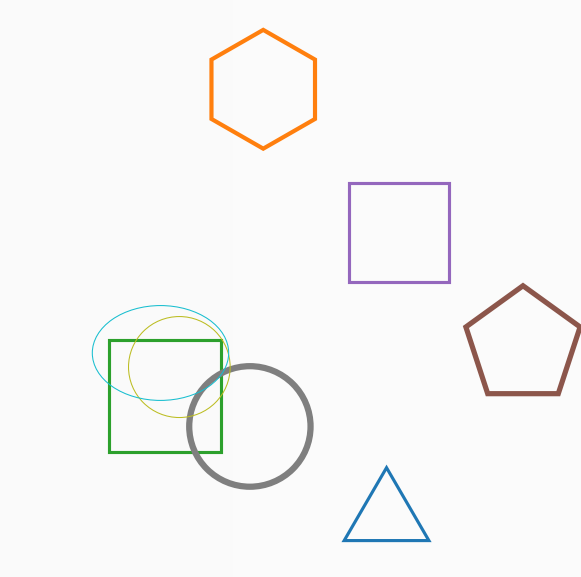[{"shape": "triangle", "thickness": 1.5, "radius": 0.42, "center": [0.665, 0.105]}, {"shape": "hexagon", "thickness": 2, "radius": 0.51, "center": [0.453, 0.845]}, {"shape": "square", "thickness": 1.5, "radius": 0.48, "center": [0.284, 0.313]}, {"shape": "square", "thickness": 1.5, "radius": 0.43, "center": [0.686, 0.597]}, {"shape": "pentagon", "thickness": 2.5, "radius": 0.52, "center": [0.9, 0.401]}, {"shape": "circle", "thickness": 3, "radius": 0.52, "center": [0.43, 0.261]}, {"shape": "circle", "thickness": 0.5, "radius": 0.44, "center": [0.309, 0.364]}, {"shape": "oval", "thickness": 0.5, "radius": 0.59, "center": [0.276, 0.388]}]